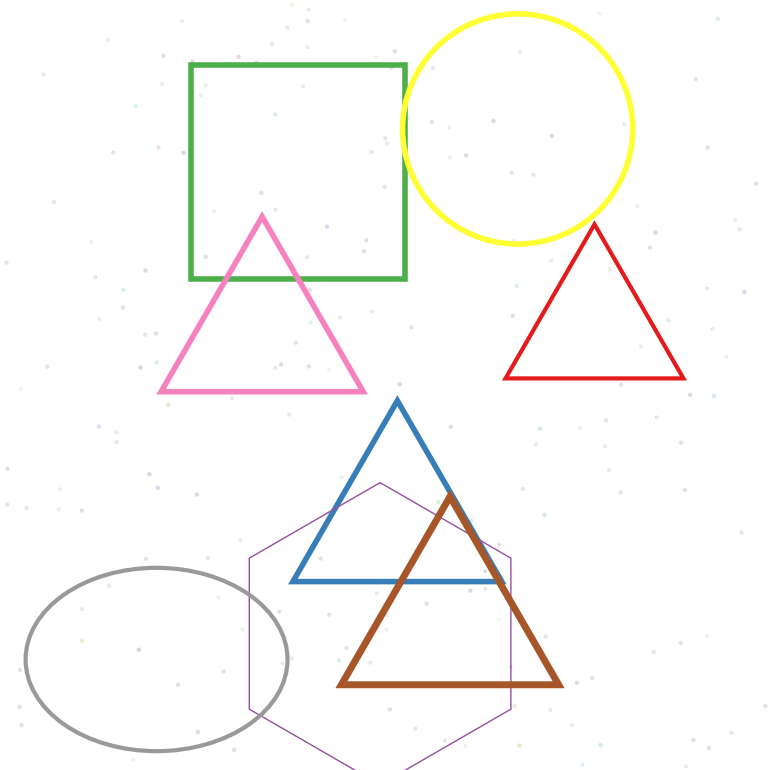[{"shape": "triangle", "thickness": 1.5, "radius": 0.67, "center": [0.772, 0.575]}, {"shape": "triangle", "thickness": 2, "radius": 0.78, "center": [0.516, 0.323]}, {"shape": "square", "thickness": 2, "radius": 0.7, "center": [0.387, 0.777]}, {"shape": "hexagon", "thickness": 0.5, "radius": 0.98, "center": [0.494, 0.177]}, {"shape": "circle", "thickness": 2, "radius": 0.75, "center": [0.672, 0.833]}, {"shape": "triangle", "thickness": 2.5, "radius": 0.81, "center": [0.584, 0.192]}, {"shape": "triangle", "thickness": 2, "radius": 0.76, "center": [0.34, 0.567]}, {"shape": "oval", "thickness": 1.5, "radius": 0.85, "center": [0.203, 0.144]}]